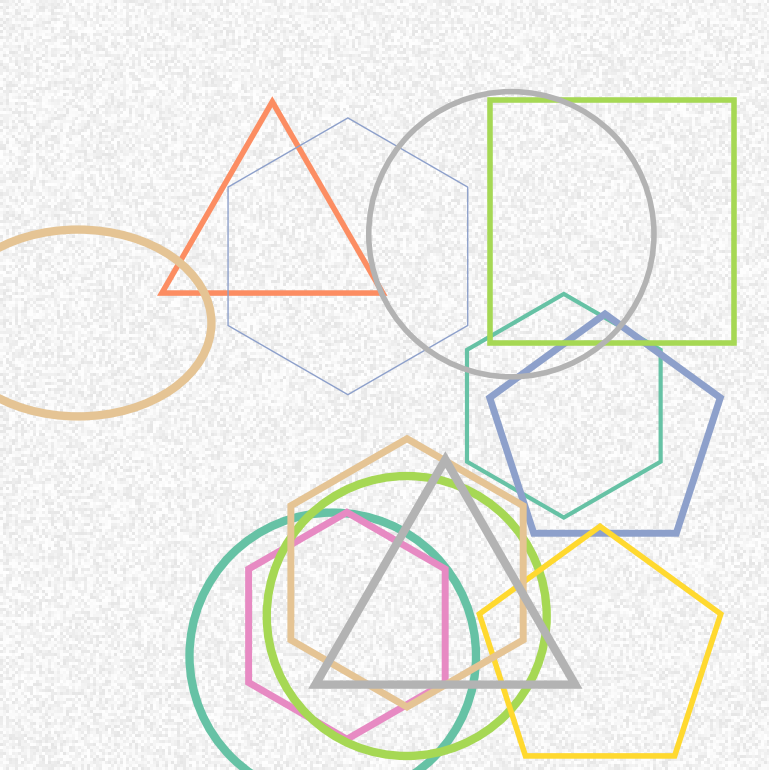[{"shape": "hexagon", "thickness": 1.5, "radius": 0.73, "center": [0.732, 0.473]}, {"shape": "circle", "thickness": 3, "radius": 0.93, "center": [0.432, 0.148]}, {"shape": "triangle", "thickness": 2, "radius": 0.83, "center": [0.354, 0.702]}, {"shape": "hexagon", "thickness": 0.5, "radius": 0.9, "center": [0.452, 0.667]}, {"shape": "pentagon", "thickness": 2.5, "radius": 0.79, "center": [0.786, 0.435]}, {"shape": "hexagon", "thickness": 2.5, "radius": 0.74, "center": [0.451, 0.187]}, {"shape": "circle", "thickness": 3, "radius": 0.91, "center": [0.528, 0.2]}, {"shape": "square", "thickness": 2, "radius": 0.79, "center": [0.795, 0.712]}, {"shape": "pentagon", "thickness": 2, "radius": 0.82, "center": [0.779, 0.152]}, {"shape": "hexagon", "thickness": 2.5, "radius": 0.87, "center": [0.529, 0.256]}, {"shape": "oval", "thickness": 3, "radius": 0.87, "center": [0.101, 0.581]}, {"shape": "circle", "thickness": 2, "radius": 0.93, "center": [0.664, 0.696]}, {"shape": "triangle", "thickness": 3, "radius": 0.97, "center": [0.578, 0.208]}]